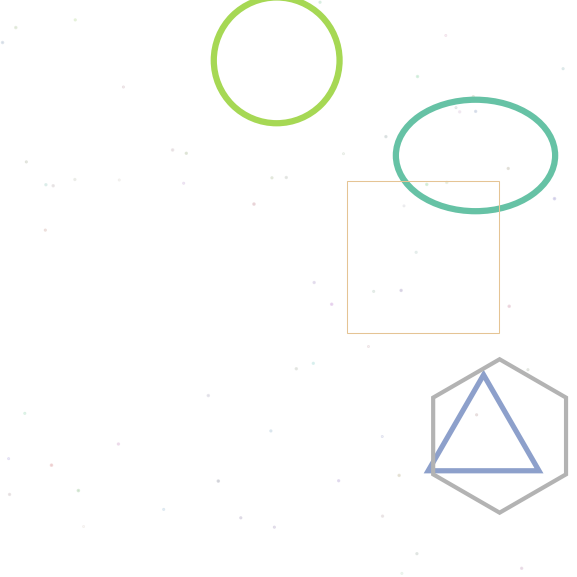[{"shape": "oval", "thickness": 3, "radius": 0.69, "center": [0.823, 0.73]}, {"shape": "triangle", "thickness": 2.5, "radius": 0.55, "center": [0.837, 0.239]}, {"shape": "circle", "thickness": 3, "radius": 0.54, "center": [0.479, 0.895]}, {"shape": "square", "thickness": 0.5, "radius": 0.66, "center": [0.733, 0.554]}, {"shape": "hexagon", "thickness": 2, "radius": 0.66, "center": [0.865, 0.244]}]